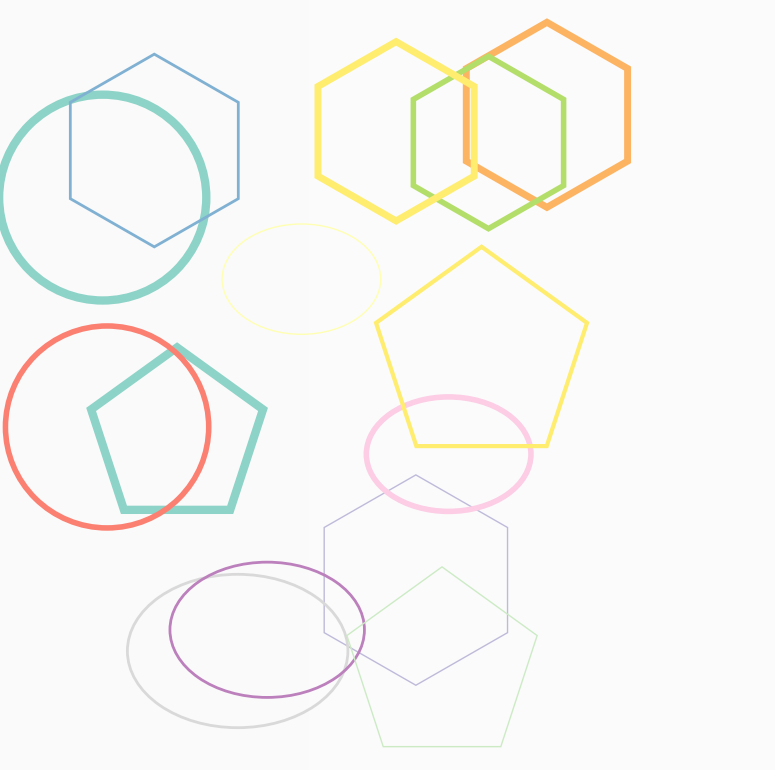[{"shape": "pentagon", "thickness": 3, "radius": 0.58, "center": [0.228, 0.432]}, {"shape": "circle", "thickness": 3, "radius": 0.67, "center": [0.133, 0.743]}, {"shape": "oval", "thickness": 0.5, "radius": 0.51, "center": [0.389, 0.637]}, {"shape": "hexagon", "thickness": 0.5, "radius": 0.68, "center": [0.537, 0.247]}, {"shape": "circle", "thickness": 2, "radius": 0.66, "center": [0.138, 0.446]}, {"shape": "hexagon", "thickness": 1, "radius": 0.63, "center": [0.199, 0.805]}, {"shape": "hexagon", "thickness": 2.5, "radius": 0.6, "center": [0.706, 0.851]}, {"shape": "hexagon", "thickness": 2, "radius": 0.56, "center": [0.63, 0.815]}, {"shape": "oval", "thickness": 2, "radius": 0.53, "center": [0.579, 0.41]}, {"shape": "oval", "thickness": 1, "radius": 0.71, "center": [0.307, 0.155]}, {"shape": "oval", "thickness": 1, "radius": 0.63, "center": [0.345, 0.182]}, {"shape": "pentagon", "thickness": 0.5, "radius": 0.65, "center": [0.57, 0.135]}, {"shape": "pentagon", "thickness": 1.5, "radius": 0.72, "center": [0.621, 0.536]}, {"shape": "hexagon", "thickness": 2.5, "radius": 0.58, "center": [0.511, 0.83]}]